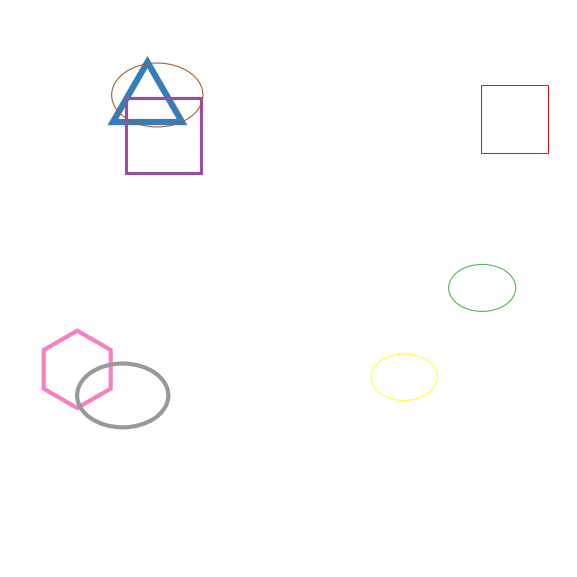[{"shape": "square", "thickness": 0.5, "radius": 0.29, "center": [0.891, 0.793]}, {"shape": "triangle", "thickness": 3, "radius": 0.35, "center": [0.255, 0.822]}, {"shape": "oval", "thickness": 0.5, "radius": 0.29, "center": [0.835, 0.501]}, {"shape": "square", "thickness": 1.5, "radius": 0.33, "center": [0.283, 0.764]}, {"shape": "oval", "thickness": 0.5, "radius": 0.29, "center": [0.7, 0.346]}, {"shape": "oval", "thickness": 0.5, "radius": 0.4, "center": [0.272, 0.835]}, {"shape": "hexagon", "thickness": 2, "radius": 0.33, "center": [0.134, 0.36]}, {"shape": "oval", "thickness": 2, "radius": 0.39, "center": [0.212, 0.314]}]